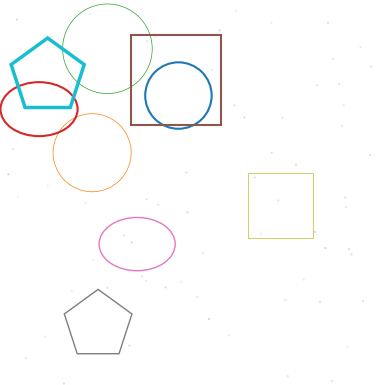[{"shape": "circle", "thickness": 1.5, "radius": 0.43, "center": [0.463, 0.752]}, {"shape": "circle", "thickness": 0.5, "radius": 0.51, "center": [0.239, 0.603]}, {"shape": "circle", "thickness": 0.5, "radius": 0.58, "center": [0.279, 0.873]}, {"shape": "oval", "thickness": 1.5, "radius": 0.5, "center": [0.101, 0.716]}, {"shape": "square", "thickness": 1.5, "radius": 0.58, "center": [0.457, 0.792]}, {"shape": "oval", "thickness": 1, "radius": 0.49, "center": [0.356, 0.366]}, {"shape": "pentagon", "thickness": 1, "radius": 0.46, "center": [0.255, 0.156]}, {"shape": "square", "thickness": 0.5, "radius": 0.42, "center": [0.729, 0.466]}, {"shape": "pentagon", "thickness": 2.5, "radius": 0.5, "center": [0.124, 0.801]}]